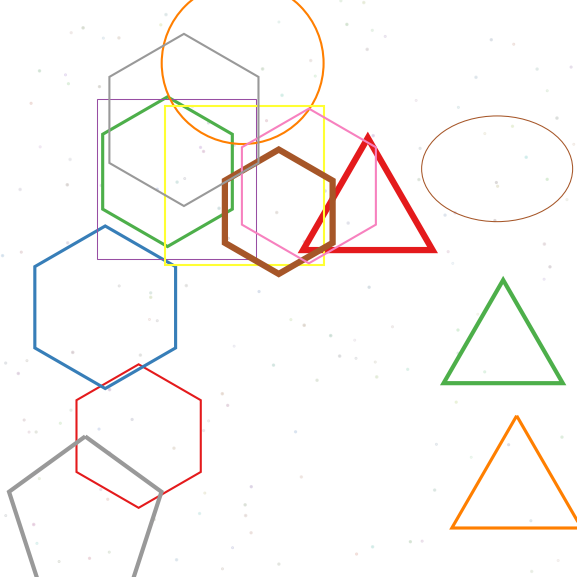[{"shape": "triangle", "thickness": 3, "radius": 0.65, "center": [0.637, 0.631]}, {"shape": "hexagon", "thickness": 1, "radius": 0.62, "center": [0.24, 0.244]}, {"shape": "hexagon", "thickness": 1.5, "radius": 0.7, "center": [0.182, 0.467]}, {"shape": "triangle", "thickness": 2, "radius": 0.6, "center": [0.871, 0.395]}, {"shape": "hexagon", "thickness": 1.5, "radius": 0.65, "center": [0.29, 0.702]}, {"shape": "square", "thickness": 0.5, "radius": 0.69, "center": [0.306, 0.69]}, {"shape": "triangle", "thickness": 1.5, "radius": 0.65, "center": [0.895, 0.15]}, {"shape": "circle", "thickness": 1, "radius": 0.7, "center": [0.42, 0.89]}, {"shape": "square", "thickness": 1, "radius": 0.69, "center": [0.423, 0.678]}, {"shape": "hexagon", "thickness": 3, "radius": 0.54, "center": [0.483, 0.632]}, {"shape": "oval", "thickness": 0.5, "radius": 0.65, "center": [0.861, 0.707]}, {"shape": "hexagon", "thickness": 1, "radius": 0.67, "center": [0.535, 0.677]}, {"shape": "pentagon", "thickness": 2, "radius": 0.69, "center": [0.148, 0.105]}, {"shape": "hexagon", "thickness": 1, "radius": 0.75, "center": [0.319, 0.791]}]